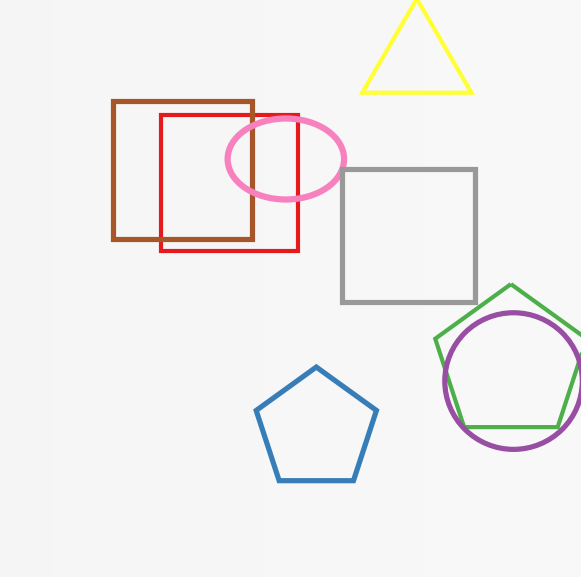[{"shape": "square", "thickness": 2, "radius": 0.59, "center": [0.395, 0.682]}, {"shape": "pentagon", "thickness": 2.5, "radius": 0.54, "center": [0.544, 0.255]}, {"shape": "pentagon", "thickness": 2, "radius": 0.68, "center": [0.879, 0.37]}, {"shape": "circle", "thickness": 2.5, "radius": 0.59, "center": [0.884, 0.339]}, {"shape": "triangle", "thickness": 2, "radius": 0.54, "center": [0.717, 0.893]}, {"shape": "square", "thickness": 2.5, "radius": 0.6, "center": [0.314, 0.704]}, {"shape": "oval", "thickness": 3, "radius": 0.5, "center": [0.492, 0.724]}, {"shape": "square", "thickness": 2.5, "radius": 0.57, "center": [0.703, 0.592]}]